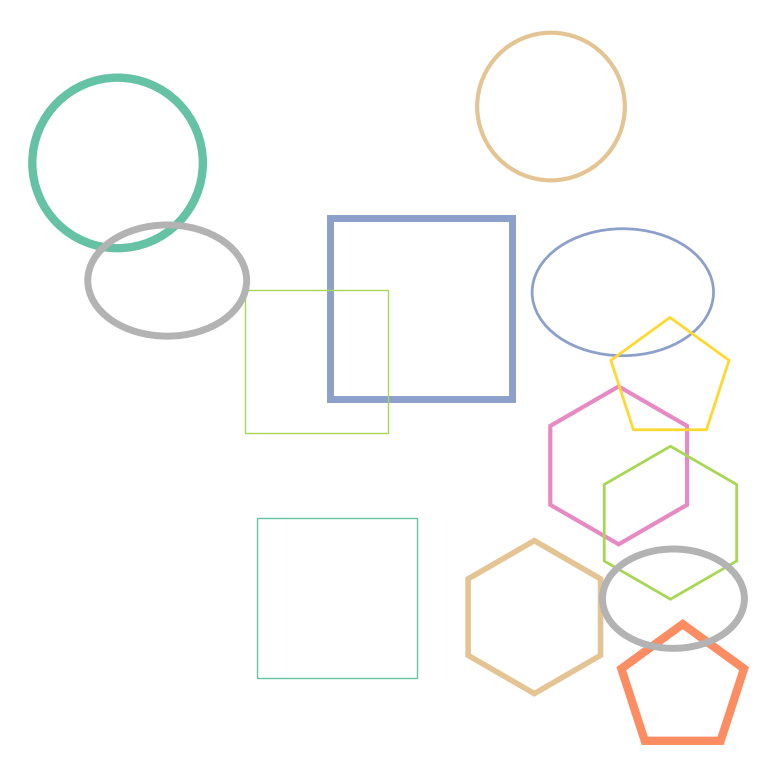[{"shape": "square", "thickness": 0.5, "radius": 0.52, "center": [0.438, 0.224]}, {"shape": "circle", "thickness": 3, "radius": 0.55, "center": [0.153, 0.788]}, {"shape": "pentagon", "thickness": 3, "radius": 0.42, "center": [0.887, 0.106]}, {"shape": "square", "thickness": 2.5, "radius": 0.59, "center": [0.546, 0.599]}, {"shape": "oval", "thickness": 1, "radius": 0.59, "center": [0.809, 0.621]}, {"shape": "hexagon", "thickness": 1.5, "radius": 0.51, "center": [0.803, 0.396]}, {"shape": "hexagon", "thickness": 1, "radius": 0.5, "center": [0.871, 0.321]}, {"shape": "square", "thickness": 0.5, "radius": 0.47, "center": [0.411, 0.531]}, {"shape": "pentagon", "thickness": 1, "radius": 0.4, "center": [0.87, 0.507]}, {"shape": "hexagon", "thickness": 2, "radius": 0.5, "center": [0.694, 0.199]}, {"shape": "circle", "thickness": 1.5, "radius": 0.48, "center": [0.716, 0.862]}, {"shape": "oval", "thickness": 2.5, "radius": 0.46, "center": [0.875, 0.223]}, {"shape": "oval", "thickness": 2.5, "radius": 0.52, "center": [0.217, 0.636]}]